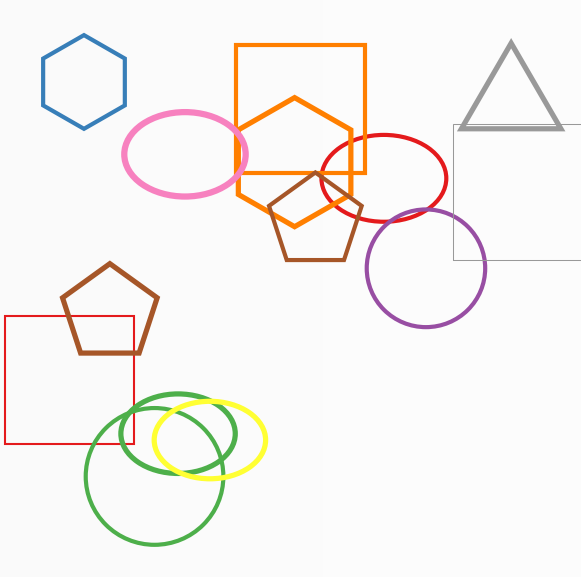[{"shape": "square", "thickness": 1, "radius": 0.55, "center": [0.12, 0.341]}, {"shape": "oval", "thickness": 2, "radius": 0.54, "center": [0.66, 0.69]}, {"shape": "hexagon", "thickness": 2, "radius": 0.41, "center": [0.144, 0.857]}, {"shape": "circle", "thickness": 2, "radius": 0.59, "center": [0.266, 0.174]}, {"shape": "oval", "thickness": 2.5, "radius": 0.49, "center": [0.306, 0.248]}, {"shape": "circle", "thickness": 2, "radius": 0.51, "center": [0.733, 0.535]}, {"shape": "hexagon", "thickness": 2.5, "radius": 0.56, "center": [0.507, 0.718]}, {"shape": "square", "thickness": 2, "radius": 0.55, "center": [0.517, 0.81]}, {"shape": "oval", "thickness": 2.5, "radius": 0.48, "center": [0.361, 0.237]}, {"shape": "pentagon", "thickness": 2, "radius": 0.42, "center": [0.543, 0.617]}, {"shape": "pentagon", "thickness": 2.5, "radius": 0.43, "center": [0.189, 0.457]}, {"shape": "oval", "thickness": 3, "radius": 0.52, "center": [0.318, 0.732]}, {"shape": "square", "thickness": 0.5, "radius": 0.59, "center": [0.898, 0.667]}, {"shape": "triangle", "thickness": 2.5, "radius": 0.49, "center": [0.879, 0.826]}]